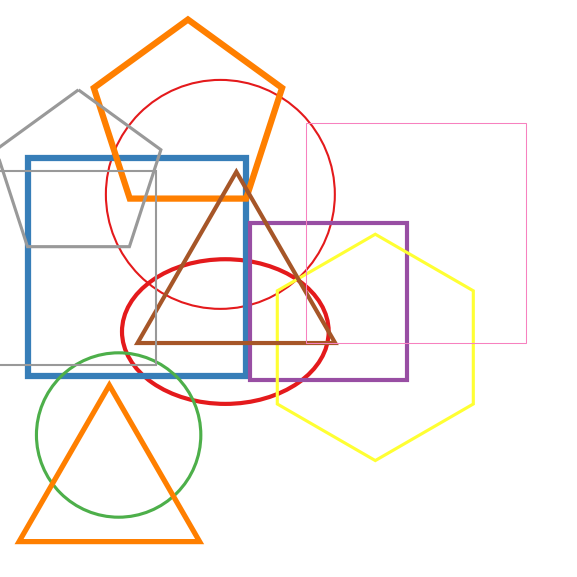[{"shape": "circle", "thickness": 1, "radius": 0.99, "center": [0.382, 0.663]}, {"shape": "oval", "thickness": 2, "radius": 0.89, "center": [0.39, 0.425]}, {"shape": "square", "thickness": 3, "radius": 0.94, "center": [0.238, 0.536]}, {"shape": "circle", "thickness": 1.5, "radius": 0.71, "center": [0.205, 0.246]}, {"shape": "square", "thickness": 2, "radius": 0.68, "center": [0.569, 0.477]}, {"shape": "pentagon", "thickness": 3, "radius": 0.86, "center": [0.325, 0.794]}, {"shape": "triangle", "thickness": 2.5, "radius": 0.9, "center": [0.189, 0.152]}, {"shape": "hexagon", "thickness": 1.5, "radius": 0.98, "center": [0.65, 0.398]}, {"shape": "triangle", "thickness": 2, "radius": 0.99, "center": [0.409, 0.504]}, {"shape": "square", "thickness": 0.5, "radius": 0.95, "center": [0.72, 0.596]}, {"shape": "square", "thickness": 1, "radius": 0.84, "center": [0.102, 0.535]}, {"shape": "pentagon", "thickness": 1.5, "radius": 0.75, "center": [0.136, 0.693]}]